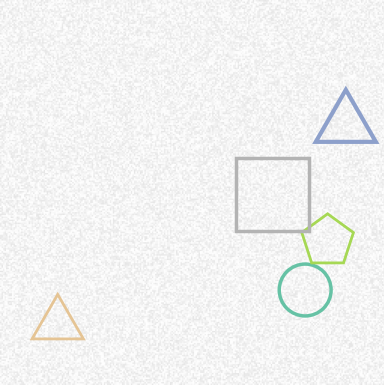[{"shape": "circle", "thickness": 2.5, "radius": 0.34, "center": [0.793, 0.247]}, {"shape": "triangle", "thickness": 3, "radius": 0.45, "center": [0.898, 0.677]}, {"shape": "pentagon", "thickness": 2, "radius": 0.35, "center": [0.851, 0.374]}, {"shape": "triangle", "thickness": 2, "radius": 0.38, "center": [0.15, 0.158]}, {"shape": "square", "thickness": 2.5, "radius": 0.47, "center": [0.708, 0.495]}]